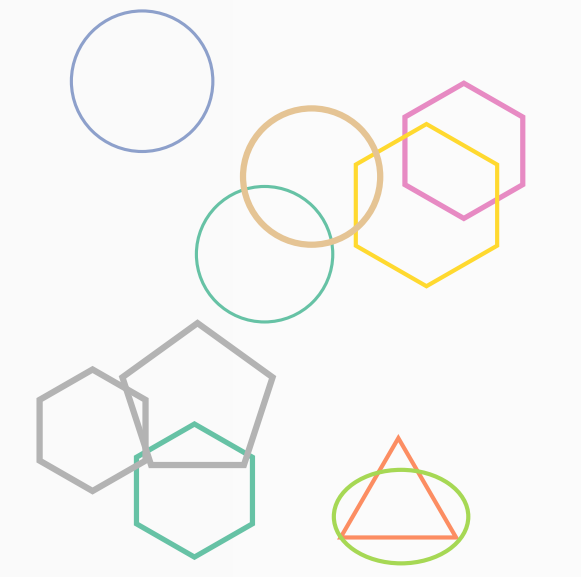[{"shape": "hexagon", "thickness": 2.5, "radius": 0.58, "center": [0.335, 0.15]}, {"shape": "circle", "thickness": 1.5, "radius": 0.59, "center": [0.455, 0.559]}, {"shape": "triangle", "thickness": 2, "radius": 0.57, "center": [0.685, 0.126]}, {"shape": "circle", "thickness": 1.5, "radius": 0.61, "center": [0.244, 0.858]}, {"shape": "hexagon", "thickness": 2.5, "radius": 0.59, "center": [0.798, 0.738]}, {"shape": "oval", "thickness": 2, "radius": 0.58, "center": [0.69, 0.105]}, {"shape": "hexagon", "thickness": 2, "radius": 0.7, "center": [0.734, 0.644]}, {"shape": "circle", "thickness": 3, "radius": 0.59, "center": [0.536, 0.693]}, {"shape": "hexagon", "thickness": 3, "radius": 0.53, "center": [0.159, 0.254]}, {"shape": "pentagon", "thickness": 3, "radius": 0.68, "center": [0.34, 0.304]}]